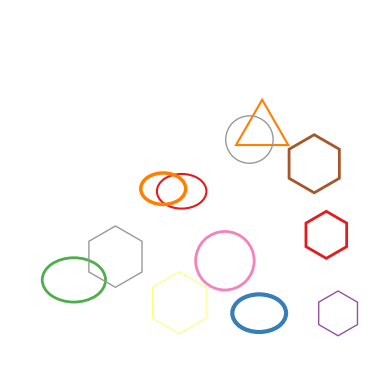[{"shape": "hexagon", "thickness": 2, "radius": 0.31, "center": [0.848, 0.39]}, {"shape": "oval", "thickness": 1.5, "radius": 0.32, "center": [0.472, 0.503]}, {"shape": "oval", "thickness": 3, "radius": 0.35, "center": [0.673, 0.187]}, {"shape": "oval", "thickness": 2, "radius": 0.41, "center": [0.192, 0.273]}, {"shape": "hexagon", "thickness": 1, "radius": 0.29, "center": [0.878, 0.186]}, {"shape": "triangle", "thickness": 1.5, "radius": 0.39, "center": [0.681, 0.662]}, {"shape": "oval", "thickness": 2.5, "radius": 0.29, "center": [0.424, 0.51]}, {"shape": "hexagon", "thickness": 0.5, "radius": 0.4, "center": [0.466, 0.214]}, {"shape": "hexagon", "thickness": 2, "radius": 0.38, "center": [0.816, 0.575]}, {"shape": "circle", "thickness": 2, "radius": 0.38, "center": [0.584, 0.323]}, {"shape": "circle", "thickness": 1, "radius": 0.31, "center": [0.648, 0.638]}, {"shape": "hexagon", "thickness": 1, "radius": 0.4, "center": [0.3, 0.333]}]